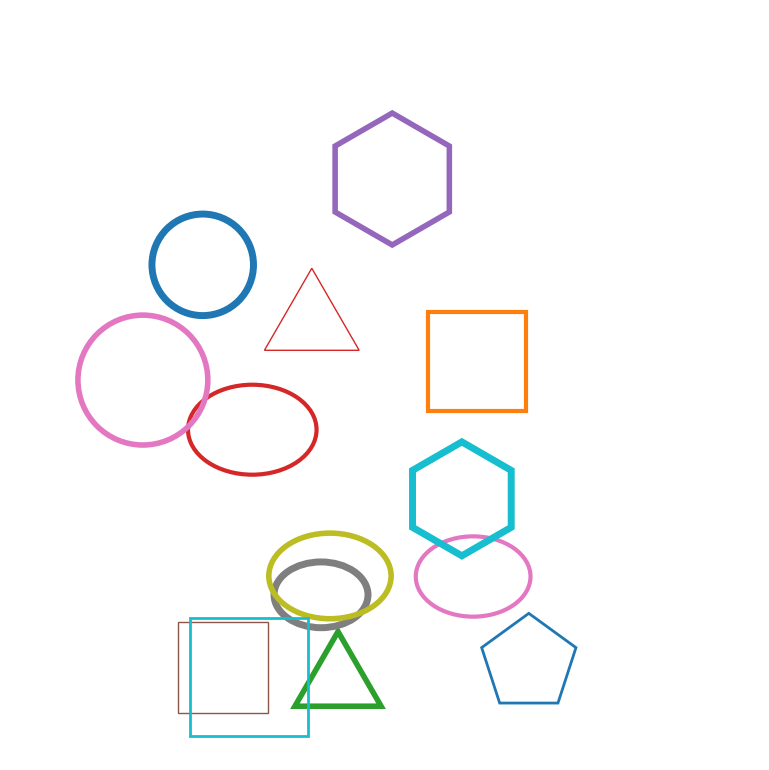[{"shape": "pentagon", "thickness": 1, "radius": 0.32, "center": [0.687, 0.139]}, {"shape": "circle", "thickness": 2.5, "radius": 0.33, "center": [0.263, 0.656]}, {"shape": "square", "thickness": 1.5, "radius": 0.32, "center": [0.619, 0.531]}, {"shape": "triangle", "thickness": 2, "radius": 0.32, "center": [0.439, 0.115]}, {"shape": "triangle", "thickness": 0.5, "radius": 0.36, "center": [0.405, 0.581]}, {"shape": "oval", "thickness": 1.5, "radius": 0.42, "center": [0.328, 0.442]}, {"shape": "hexagon", "thickness": 2, "radius": 0.43, "center": [0.509, 0.768]}, {"shape": "square", "thickness": 0.5, "radius": 0.29, "center": [0.289, 0.133]}, {"shape": "circle", "thickness": 2, "radius": 0.42, "center": [0.186, 0.506]}, {"shape": "oval", "thickness": 1.5, "radius": 0.37, "center": [0.614, 0.251]}, {"shape": "oval", "thickness": 2.5, "radius": 0.31, "center": [0.417, 0.228]}, {"shape": "oval", "thickness": 2, "radius": 0.4, "center": [0.429, 0.252]}, {"shape": "hexagon", "thickness": 2.5, "radius": 0.37, "center": [0.6, 0.352]}, {"shape": "square", "thickness": 1, "radius": 0.39, "center": [0.323, 0.121]}]